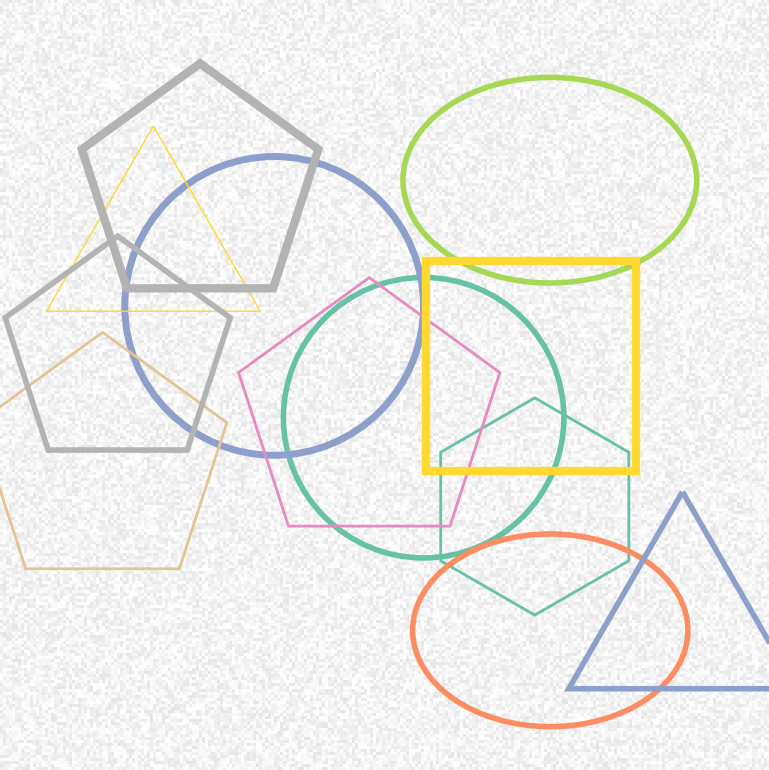[{"shape": "hexagon", "thickness": 1, "radius": 0.71, "center": [0.694, 0.342]}, {"shape": "circle", "thickness": 2, "radius": 0.91, "center": [0.55, 0.458]}, {"shape": "oval", "thickness": 2, "radius": 0.89, "center": [0.715, 0.181]}, {"shape": "triangle", "thickness": 2, "radius": 0.85, "center": [0.886, 0.191]}, {"shape": "circle", "thickness": 2.5, "radius": 0.97, "center": [0.356, 0.603]}, {"shape": "pentagon", "thickness": 1, "radius": 0.89, "center": [0.48, 0.461]}, {"shape": "oval", "thickness": 2, "radius": 0.95, "center": [0.714, 0.766]}, {"shape": "triangle", "thickness": 0.5, "radius": 0.8, "center": [0.199, 0.676]}, {"shape": "square", "thickness": 3, "radius": 0.68, "center": [0.689, 0.525]}, {"shape": "pentagon", "thickness": 1, "radius": 0.85, "center": [0.133, 0.399]}, {"shape": "pentagon", "thickness": 2, "radius": 0.77, "center": [0.153, 0.54]}, {"shape": "pentagon", "thickness": 3, "radius": 0.81, "center": [0.26, 0.756]}]